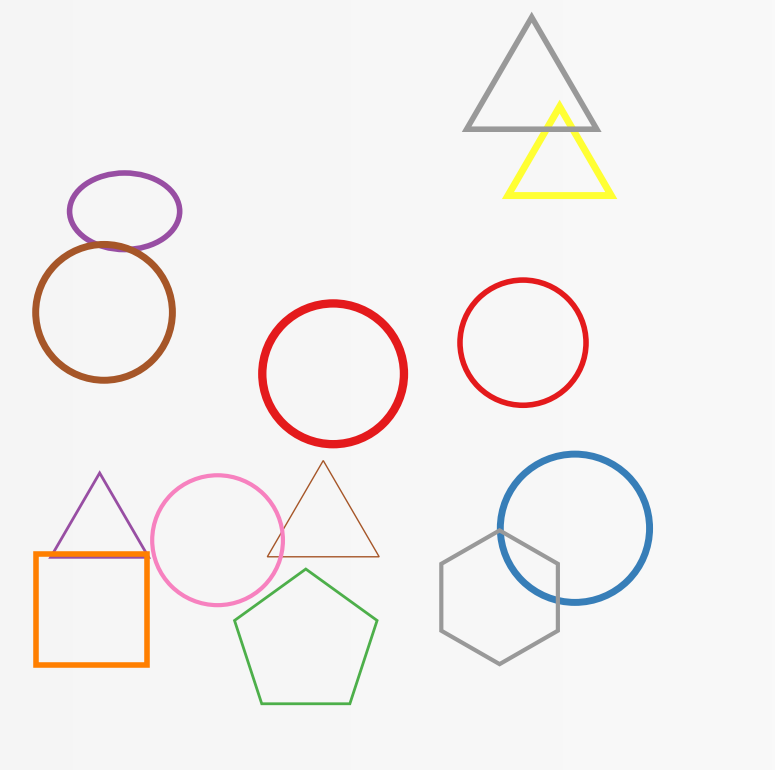[{"shape": "circle", "thickness": 2, "radius": 0.41, "center": [0.675, 0.555]}, {"shape": "circle", "thickness": 3, "radius": 0.46, "center": [0.43, 0.515]}, {"shape": "circle", "thickness": 2.5, "radius": 0.48, "center": [0.742, 0.314]}, {"shape": "pentagon", "thickness": 1, "radius": 0.48, "center": [0.395, 0.164]}, {"shape": "triangle", "thickness": 1, "radius": 0.37, "center": [0.129, 0.313]}, {"shape": "oval", "thickness": 2, "radius": 0.36, "center": [0.161, 0.726]}, {"shape": "square", "thickness": 2, "radius": 0.36, "center": [0.118, 0.209]}, {"shape": "triangle", "thickness": 2.5, "radius": 0.38, "center": [0.722, 0.785]}, {"shape": "triangle", "thickness": 0.5, "radius": 0.42, "center": [0.417, 0.319]}, {"shape": "circle", "thickness": 2.5, "radius": 0.44, "center": [0.134, 0.594]}, {"shape": "circle", "thickness": 1.5, "radius": 0.42, "center": [0.281, 0.298]}, {"shape": "hexagon", "thickness": 1.5, "radius": 0.43, "center": [0.645, 0.224]}, {"shape": "triangle", "thickness": 2, "radius": 0.48, "center": [0.686, 0.881]}]